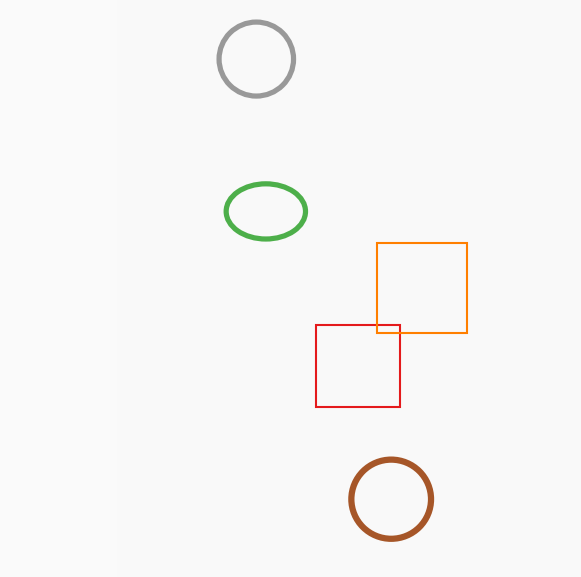[{"shape": "square", "thickness": 1, "radius": 0.36, "center": [0.616, 0.365]}, {"shape": "oval", "thickness": 2.5, "radius": 0.34, "center": [0.457, 0.633]}, {"shape": "square", "thickness": 1, "radius": 0.39, "center": [0.726, 0.5]}, {"shape": "circle", "thickness": 3, "radius": 0.34, "center": [0.673, 0.135]}, {"shape": "circle", "thickness": 2.5, "radius": 0.32, "center": [0.441, 0.897]}]